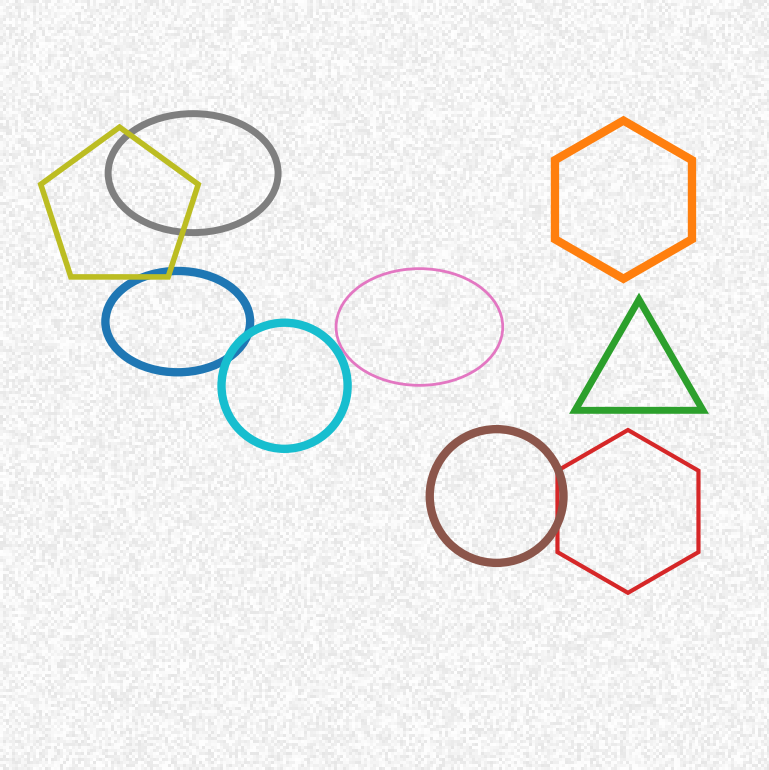[{"shape": "oval", "thickness": 3, "radius": 0.47, "center": [0.231, 0.582]}, {"shape": "hexagon", "thickness": 3, "radius": 0.51, "center": [0.81, 0.741]}, {"shape": "triangle", "thickness": 2.5, "radius": 0.48, "center": [0.83, 0.515]}, {"shape": "hexagon", "thickness": 1.5, "radius": 0.53, "center": [0.816, 0.336]}, {"shape": "circle", "thickness": 3, "radius": 0.43, "center": [0.645, 0.356]}, {"shape": "oval", "thickness": 1, "radius": 0.54, "center": [0.545, 0.575]}, {"shape": "oval", "thickness": 2.5, "radius": 0.55, "center": [0.251, 0.775]}, {"shape": "pentagon", "thickness": 2, "radius": 0.54, "center": [0.155, 0.727]}, {"shape": "circle", "thickness": 3, "radius": 0.41, "center": [0.37, 0.499]}]